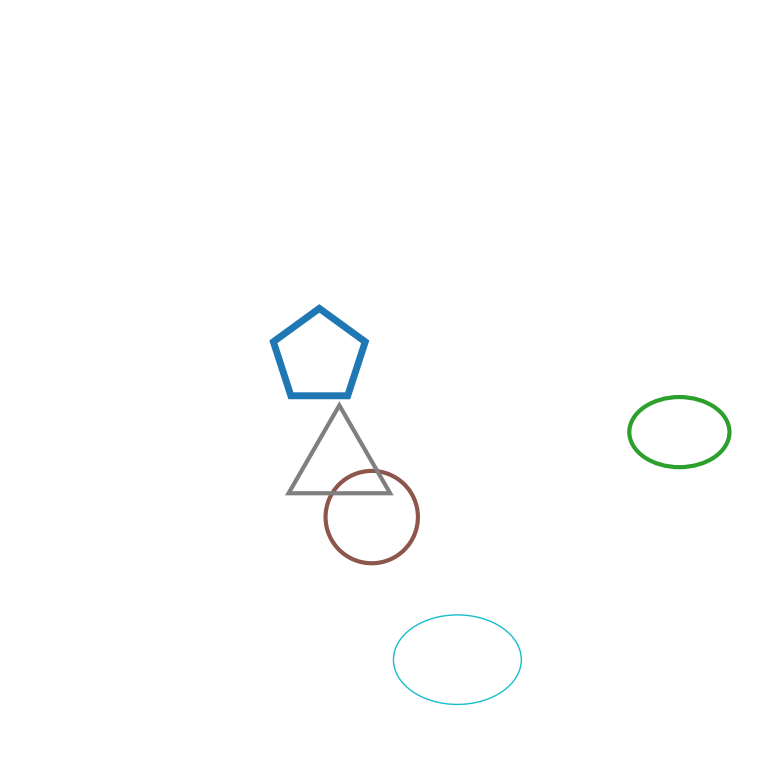[{"shape": "pentagon", "thickness": 2.5, "radius": 0.31, "center": [0.415, 0.537]}, {"shape": "oval", "thickness": 1.5, "radius": 0.33, "center": [0.882, 0.439]}, {"shape": "circle", "thickness": 1.5, "radius": 0.3, "center": [0.483, 0.328]}, {"shape": "triangle", "thickness": 1.5, "radius": 0.38, "center": [0.441, 0.397]}, {"shape": "oval", "thickness": 0.5, "radius": 0.42, "center": [0.594, 0.143]}]